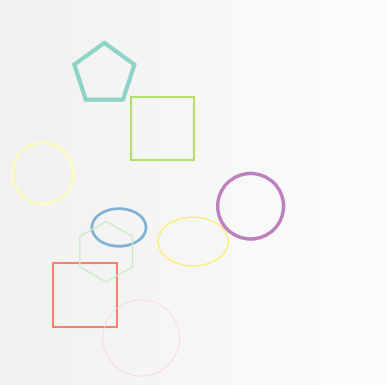[{"shape": "pentagon", "thickness": 3, "radius": 0.41, "center": [0.269, 0.807]}, {"shape": "circle", "thickness": 1.5, "radius": 0.4, "center": [0.111, 0.55]}, {"shape": "square", "thickness": 1.5, "radius": 0.41, "center": [0.22, 0.234]}, {"shape": "oval", "thickness": 2, "radius": 0.35, "center": [0.307, 0.409]}, {"shape": "square", "thickness": 1.5, "radius": 0.41, "center": [0.42, 0.667]}, {"shape": "circle", "thickness": 0.5, "radius": 0.49, "center": [0.364, 0.122]}, {"shape": "circle", "thickness": 2.5, "radius": 0.43, "center": [0.647, 0.464]}, {"shape": "hexagon", "thickness": 1, "radius": 0.39, "center": [0.274, 0.346]}, {"shape": "oval", "thickness": 1, "radius": 0.45, "center": [0.499, 0.373]}]